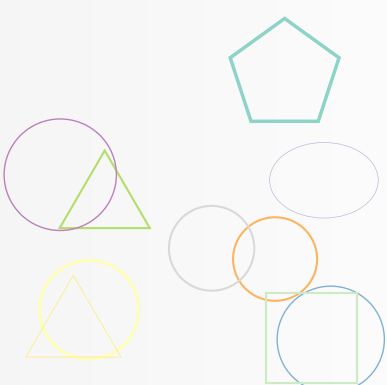[{"shape": "pentagon", "thickness": 2.5, "radius": 0.74, "center": [0.735, 0.804]}, {"shape": "circle", "thickness": 2, "radius": 0.64, "center": [0.23, 0.196]}, {"shape": "oval", "thickness": 0.5, "radius": 0.7, "center": [0.836, 0.532]}, {"shape": "circle", "thickness": 1, "radius": 0.69, "center": [0.854, 0.118]}, {"shape": "circle", "thickness": 1.5, "radius": 0.54, "center": [0.71, 0.327]}, {"shape": "triangle", "thickness": 1.5, "radius": 0.67, "center": [0.27, 0.475]}, {"shape": "circle", "thickness": 1.5, "radius": 0.55, "center": [0.546, 0.355]}, {"shape": "circle", "thickness": 1, "radius": 0.72, "center": [0.155, 0.546]}, {"shape": "square", "thickness": 1.5, "radius": 0.59, "center": [0.804, 0.121]}, {"shape": "triangle", "thickness": 0.5, "radius": 0.71, "center": [0.189, 0.143]}]